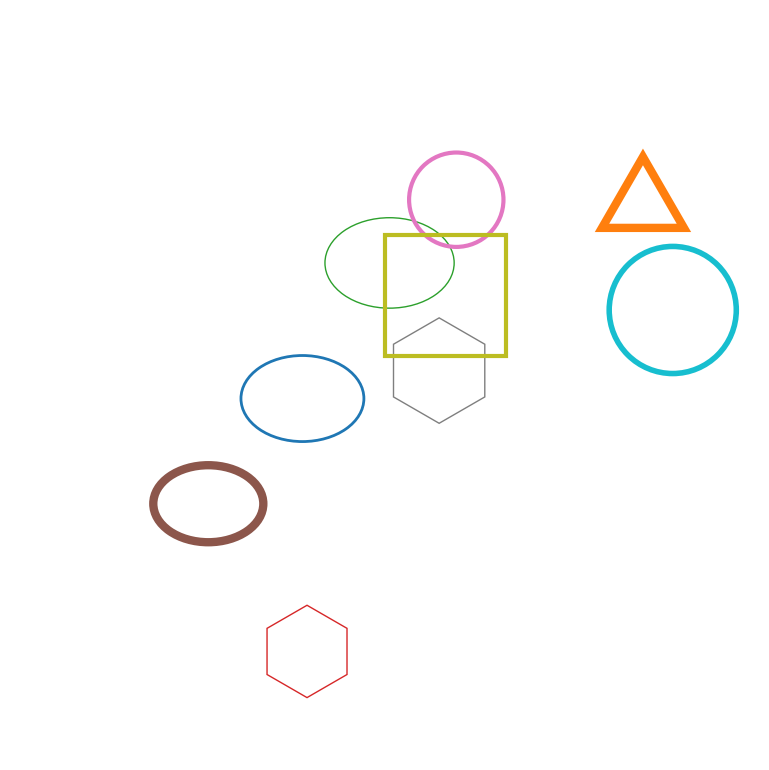[{"shape": "oval", "thickness": 1, "radius": 0.4, "center": [0.393, 0.482]}, {"shape": "triangle", "thickness": 3, "radius": 0.31, "center": [0.835, 0.735]}, {"shape": "oval", "thickness": 0.5, "radius": 0.42, "center": [0.506, 0.659]}, {"shape": "hexagon", "thickness": 0.5, "radius": 0.3, "center": [0.399, 0.154]}, {"shape": "oval", "thickness": 3, "radius": 0.36, "center": [0.271, 0.346]}, {"shape": "circle", "thickness": 1.5, "radius": 0.31, "center": [0.593, 0.741]}, {"shape": "hexagon", "thickness": 0.5, "radius": 0.34, "center": [0.57, 0.519]}, {"shape": "square", "thickness": 1.5, "radius": 0.39, "center": [0.578, 0.616]}, {"shape": "circle", "thickness": 2, "radius": 0.41, "center": [0.874, 0.597]}]